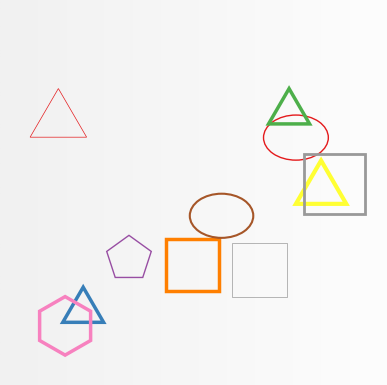[{"shape": "oval", "thickness": 1, "radius": 0.42, "center": [0.764, 0.643]}, {"shape": "triangle", "thickness": 0.5, "radius": 0.42, "center": [0.151, 0.686]}, {"shape": "triangle", "thickness": 2.5, "radius": 0.3, "center": [0.215, 0.193]}, {"shape": "triangle", "thickness": 2.5, "radius": 0.31, "center": [0.746, 0.709]}, {"shape": "pentagon", "thickness": 1, "radius": 0.3, "center": [0.333, 0.328]}, {"shape": "square", "thickness": 2.5, "radius": 0.34, "center": [0.496, 0.312]}, {"shape": "triangle", "thickness": 3, "radius": 0.38, "center": [0.829, 0.508]}, {"shape": "oval", "thickness": 1.5, "radius": 0.41, "center": [0.572, 0.44]}, {"shape": "hexagon", "thickness": 2.5, "radius": 0.38, "center": [0.168, 0.154]}, {"shape": "square", "thickness": 2, "radius": 0.39, "center": [0.863, 0.522]}, {"shape": "square", "thickness": 0.5, "radius": 0.36, "center": [0.669, 0.299]}]